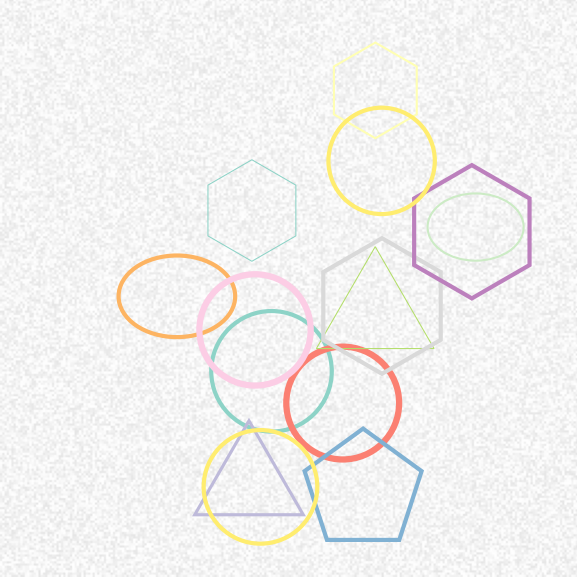[{"shape": "hexagon", "thickness": 0.5, "radius": 0.44, "center": [0.436, 0.635]}, {"shape": "circle", "thickness": 2, "radius": 0.52, "center": [0.47, 0.356]}, {"shape": "hexagon", "thickness": 1, "radius": 0.41, "center": [0.65, 0.843]}, {"shape": "triangle", "thickness": 1.5, "radius": 0.54, "center": [0.431, 0.162]}, {"shape": "circle", "thickness": 3, "radius": 0.49, "center": [0.593, 0.301]}, {"shape": "pentagon", "thickness": 2, "radius": 0.53, "center": [0.629, 0.15]}, {"shape": "oval", "thickness": 2, "radius": 0.5, "center": [0.306, 0.486]}, {"shape": "triangle", "thickness": 0.5, "radius": 0.59, "center": [0.65, 0.454]}, {"shape": "circle", "thickness": 3, "radius": 0.48, "center": [0.442, 0.428]}, {"shape": "hexagon", "thickness": 2, "radius": 0.59, "center": [0.661, 0.469]}, {"shape": "hexagon", "thickness": 2, "radius": 0.58, "center": [0.817, 0.598]}, {"shape": "oval", "thickness": 1, "radius": 0.42, "center": [0.824, 0.606]}, {"shape": "circle", "thickness": 2, "radius": 0.49, "center": [0.451, 0.156]}, {"shape": "circle", "thickness": 2, "radius": 0.46, "center": [0.661, 0.721]}]